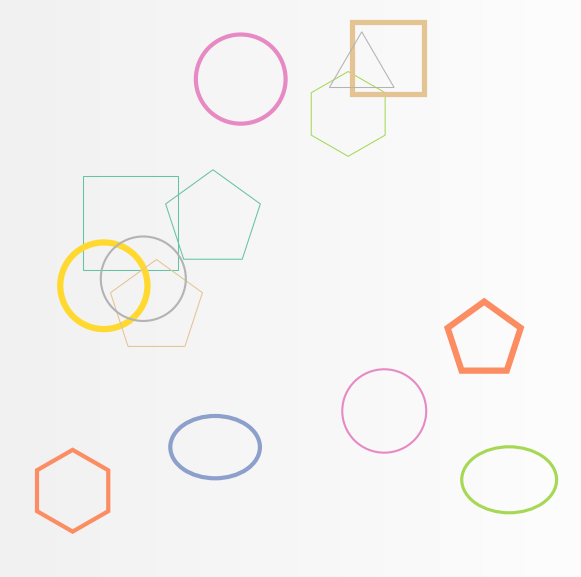[{"shape": "square", "thickness": 0.5, "radius": 0.41, "center": [0.225, 0.613]}, {"shape": "pentagon", "thickness": 0.5, "radius": 0.43, "center": [0.366, 0.62]}, {"shape": "pentagon", "thickness": 3, "radius": 0.33, "center": [0.833, 0.411]}, {"shape": "hexagon", "thickness": 2, "radius": 0.35, "center": [0.125, 0.149]}, {"shape": "oval", "thickness": 2, "radius": 0.39, "center": [0.37, 0.225]}, {"shape": "circle", "thickness": 2, "radius": 0.39, "center": [0.414, 0.862]}, {"shape": "circle", "thickness": 1, "radius": 0.36, "center": [0.661, 0.287]}, {"shape": "oval", "thickness": 1.5, "radius": 0.41, "center": [0.876, 0.168]}, {"shape": "hexagon", "thickness": 0.5, "radius": 0.37, "center": [0.599, 0.802]}, {"shape": "circle", "thickness": 3, "radius": 0.38, "center": [0.179, 0.504]}, {"shape": "square", "thickness": 2.5, "radius": 0.31, "center": [0.667, 0.899]}, {"shape": "pentagon", "thickness": 0.5, "radius": 0.42, "center": [0.269, 0.467]}, {"shape": "circle", "thickness": 1, "radius": 0.37, "center": [0.247, 0.517]}, {"shape": "triangle", "thickness": 0.5, "radius": 0.32, "center": [0.622, 0.88]}]